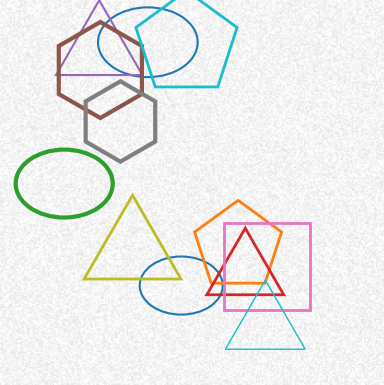[{"shape": "oval", "thickness": 1.5, "radius": 0.54, "center": [0.471, 0.258]}, {"shape": "oval", "thickness": 1.5, "radius": 0.65, "center": [0.384, 0.89]}, {"shape": "pentagon", "thickness": 2, "radius": 0.59, "center": [0.618, 0.361]}, {"shape": "oval", "thickness": 3, "radius": 0.63, "center": [0.167, 0.523]}, {"shape": "triangle", "thickness": 2, "radius": 0.58, "center": [0.637, 0.292]}, {"shape": "triangle", "thickness": 1.5, "radius": 0.65, "center": [0.258, 0.87]}, {"shape": "hexagon", "thickness": 3, "radius": 0.62, "center": [0.261, 0.818]}, {"shape": "square", "thickness": 2, "radius": 0.56, "center": [0.693, 0.308]}, {"shape": "hexagon", "thickness": 3, "radius": 0.52, "center": [0.313, 0.685]}, {"shape": "triangle", "thickness": 2, "radius": 0.73, "center": [0.344, 0.348]}, {"shape": "triangle", "thickness": 1, "radius": 0.6, "center": [0.689, 0.153]}, {"shape": "pentagon", "thickness": 2, "radius": 0.69, "center": [0.484, 0.886]}]